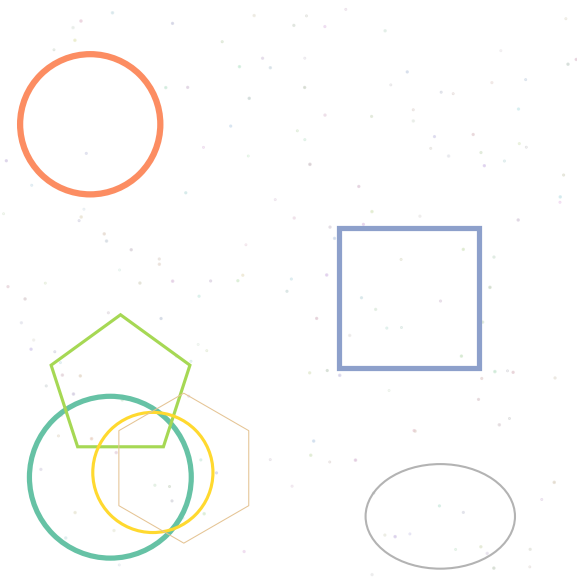[{"shape": "circle", "thickness": 2.5, "radius": 0.7, "center": [0.191, 0.173]}, {"shape": "circle", "thickness": 3, "radius": 0.61, "center": [0.156, 0.784]}, {"shape": "square", "thickness": 2.5, "radius": 0.61, "center": [0.708, 0.483]}, {"shape": "pentagon", "thickness": 1.5, "radius": 0.63, "center": [0.209, 0.328]}, {"shape": "circle", "thickness": 1.5, "radius": 0.52, "center": [0.265, 0.181]}, {"shape": "hexagon", "thickness": 0.5, "radius": 0.65, "center": [0.318, 0.188]}, {"shape": "oval", "thickness": 1, "radius": 0.65, "center": [0.762, 0.105]}]